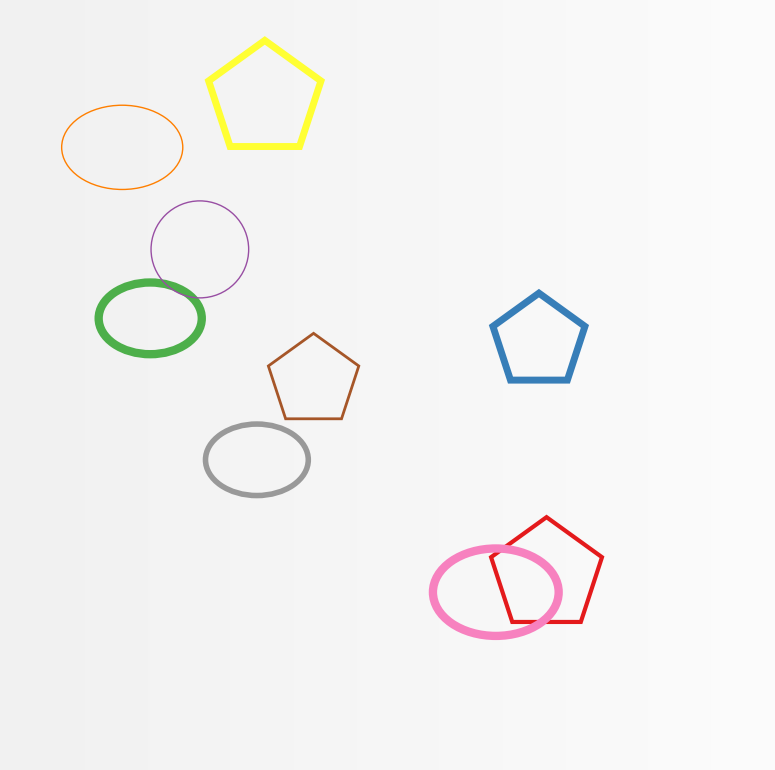[{"shape": "pentagon", "thickness": 1.5, "radius": 0.38, "center": [0.705, 0.253]}, {"shape": "pentagon", "thickness": 2.5, "radius": 0.31, "center": [0.695, 0.557]}, {"shape": "oval", "thickness": 3, "radius": 0.33, "center": [0.194, 0.587]}, {"shape": "circle", "thickness": 0.5, "radius": 0.31, "center": [0.258, 0.676]}, {"shape": "oval", "thickness": 0.5, "radius": 0.39, "center": [0.158, 0.809]}, {"shape": "pentagon", "thickness": 2.5, "radius": 0.38, "center": [0.342, 0.871]}, {"shape": "pentagon", "thickness": 1, "radius": 0.31, "center": [0.405, 0.506]}, {"shape": "oval", "thickness": 3, "radius": 0.41, "center": [0.64, 0.231]}, {"shape": "oval", "thickness": 2, "radius": 0.33, "center": [0.331, 0.403]}]